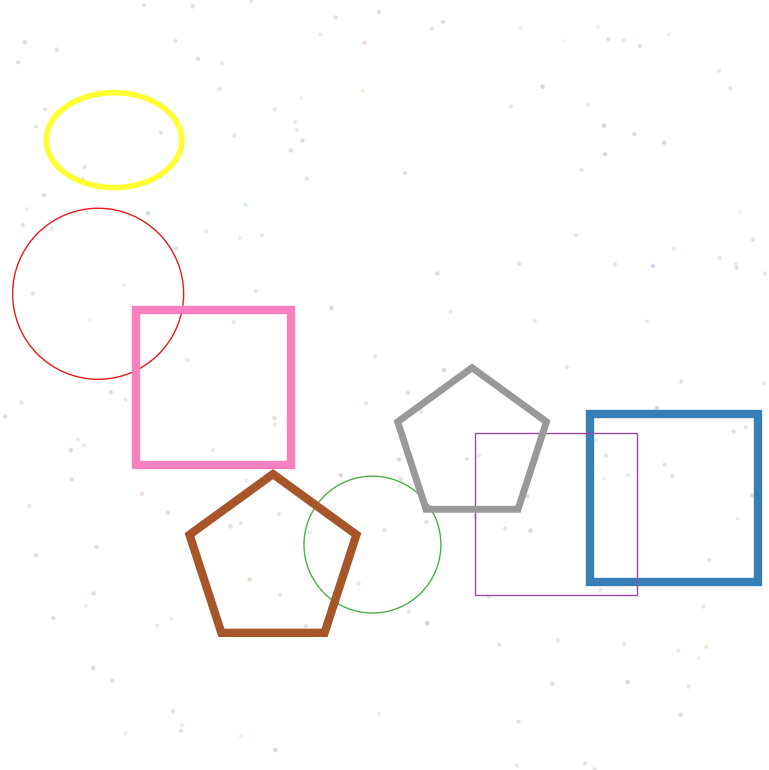[{"shape": "circle", "thickness": 0.5, "radius": 0.56, "center": [0.127, 0.618]}, {"shape": "square", "thickness": 3, "radius": 0.55, "center": [0.875, 0.353]}, {"shape": "circle", "thickness": 0.5, "radius": 0.44, "center": [0.484, 0.293]}, {"shape": "square", "thickness": 0.5, "radius": 0.53, "center": [0.722, 0.332]}, {"shape": "oval", "thickness": 2, "radius": 0.44, "center": [0.148, 0.818]}, {"shape": "pentagon", "thickness": 3, "radius": 0.57, "center": [0.355, 0.27]}, {"shape": "square", "thickness": 3, "radius": 0.5, "center": [0.278, 0.497]}, {"shape": "pentagon", "thickness": 2.5, "radius": 0.51, "center": [0.613, 0.421]}]